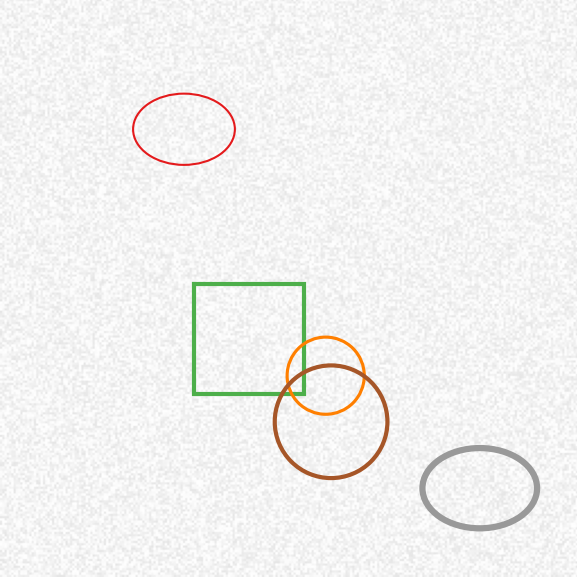[{"shape": "oval", "thickness": 1, "radius": 0.44, "center": [0.319, 0.775]}, {"shape": "square", "thickness": 2, "radius": 0.47, "center": [0.432, 0.412]}, {"shape": "circle", "thickness": 1.5, "radius": 0.33, "center": [0.564, 0.349]}, {"shape": "circle", "thickness": 2, "radius": 0.49, "center": [0.573, 0.269]}, {"shape": "oval", "thickness": 3, "radius": 0.5, "center": [0.831, 0.154]}]